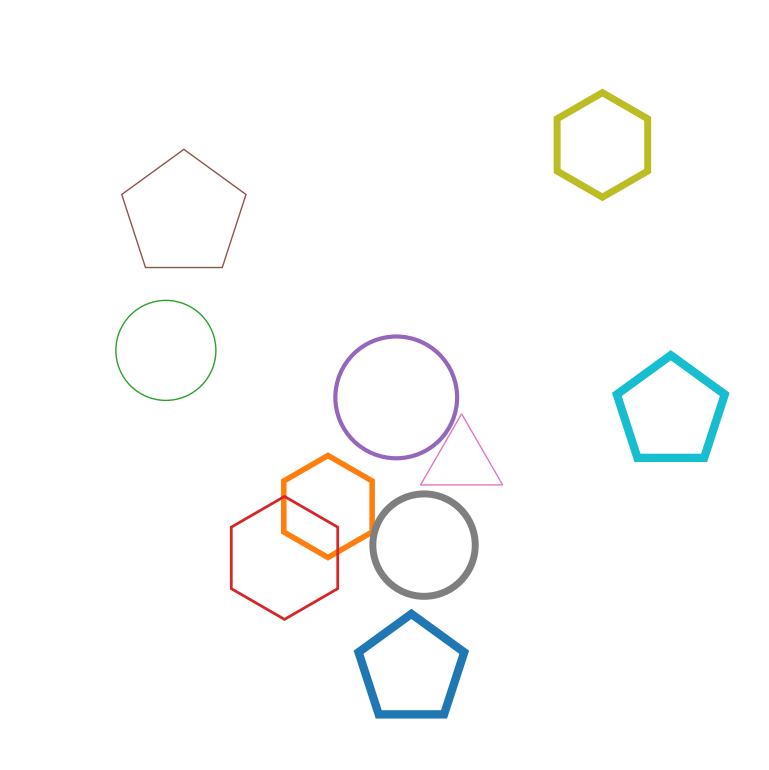[{"shape": "pentagon", "thickness": 3, "radius": 0.36, "center": [0.534, 0.131]}, {"shape": "hexagon", "thickness": 2, "radius": 0.33, "center": [0.426, 0.342]}, {"shape": "circle", "thickness": 0.5, "radius": 0.32, "center": [0.215, 0.545]}, {"shape": "hexagon", "thickness": 1, "radius": 0.4, "center": [0.369, 0.275]}, {"shape": "circle", "thickness": 1.5, "radius": 0.4, "center": [0.515, 0.484]}, {"shape": "pentagon", "thickness": 0.5, "radius": 0.42, "center": [0.239, 0.721]}, {"shape": "triangle", "thickness": 0.5, "radius": 0.31, "center": [0.599, 0.401]}, {"shape": "circle", "thickness": 2.5, "radius": 0.33, "center": [0.551, 0.292]}, {"shape": "hexagon", "thickness": 2.5, "radius": 0.34, "center": [0.782, 0.812]}, {"shape": "pentagon", "thickness": 3, "radius": 0.37, "center": [0.871, 0.465]}]